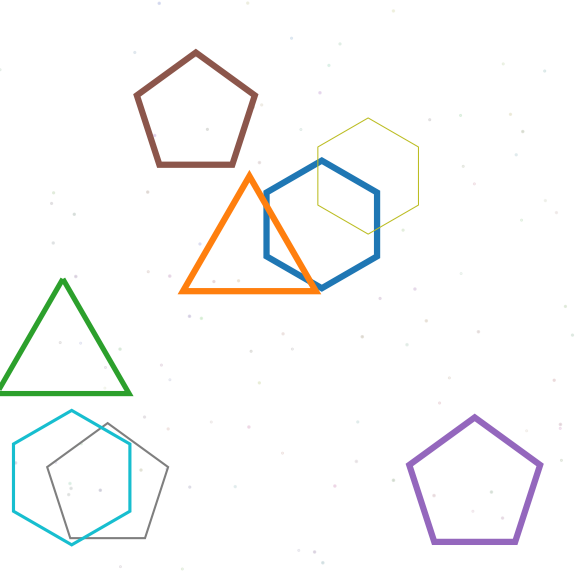[{"shape": "hexagon", "thickness": 3, "radius": 0.55, "center": [0.557, 0.611]}, {"shape": "triangle", "thickness": 3, "radius": 0.66, "center": [0.432, 0.561]}, {"shape": "triangle", "thickness": 2.5, "radius": 0.66, "center": [0.109, 0.384]}, {"shape": "pentagon", "thickness": 3, "radius": 0.6, "center": [0.822, 0.157]}, {"shape": "pentagon", "thickness": 3, "radius": 0.54, "center": [0.339, 0.801]}, {"shape": "pentagon", "thickness": 1, "radius": 0.55, "center": [0.186, 0.156]}, {"shape": "hexagon", "thickness": 0.5, "radius": 0.5, "center": [0.638, 0.694]}, {"shape": "hexagon", "thickness": 1.5, "radius": 0.58, "center": [0.124, 0.172]}]